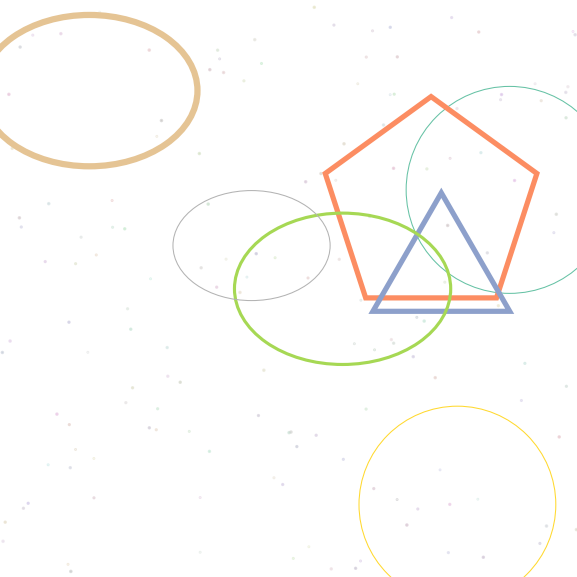[{"shape": "circle", "thickness": 0.5, "radius": 0.9, "center": [0.882, 0.67]}, {"shape": "pentagon", "thickness": 2.5, "radius": 0.96, "center": [0.746, 0.639]}, {"shape": "triangle", "thickness": 2.5, "radius": 0.68, "center": [0.764, 0.528]}, {"shape": "oval", "thickness": 1.5, "radius": 0.94, "center": [0.593, 0.499]}, {"shape": "circle", "thickness": 0.5, "radius": 0.85, "center": [0.792, 0.125]}, {"shape": "oval", "thickness": 3, "radius": 0.94, "center": [0.155, 0.842]}, {"shape": "oval", "thickness": 0.5, "radius": 0.68, "center": [0.436, 0.574]}]